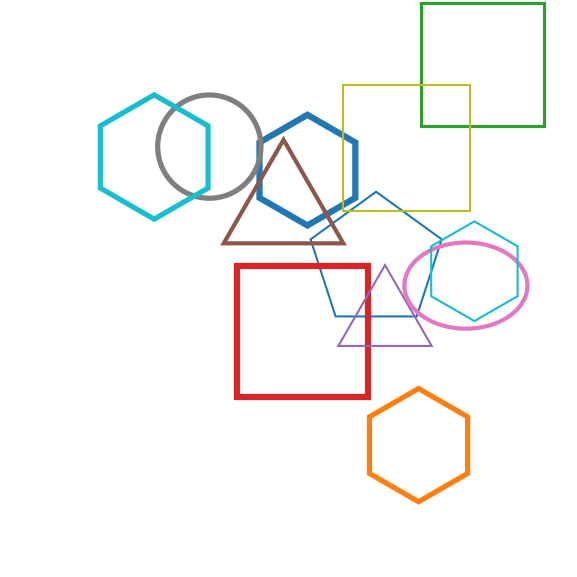[{"shape": "pentagon", "thickness": 1, "radius": 0.6, "center": [0.651, 0.548]}, {"shape": "hexagon", "thickness": 3, "radius": 0.48, "center": [0.532, 0.705]}, {"shape": "hexagon", "thickness": 2.5, "radius": 0.49, "center": [0.725, 0.228]}, {"shape": "square", "thickness": 1.5, "radius": 0.53, "center": [0.835, 0.887]}, {"shape": "square", "thickness": 3, "radius": 0.57, "center": [0.524, 0.426]}, {"shape": "triangle", "thickness": 1, "radius": 0.47, "center": [0.667, 0.447]}, {"shape": "triangle", "thickness": 2, "radius": 0.6, "center": [0.491, 0.638]}, {"shape": "oval", "thickness": 2, "radius": 0.53, "center": [0.807, 0.505]}, {"shape": "circle", "thickness": 2.5, "radius": 0.45, "center": [0.362, 0.745]}, {"shape": "square", "thickness": 1, "radius": 0.55, "center": [0.704, 0.742]}, {"shape": "hexagon", "thickness": 2.5, "radius": 0.54, "center": [0.267, 0.727]}, {"shape": "hexagon", "thickness": 1, "radius": 0.43, "center": [0.821, 0.529]}]